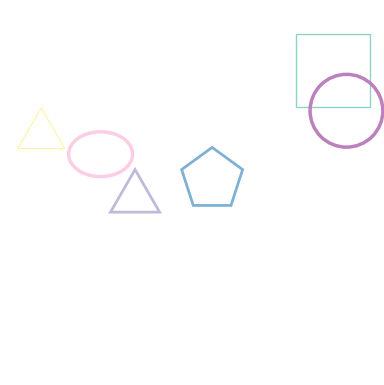[{"shape": "square", "thickness": 1, "radius": 0.48, "center": [0.866, 0.817]}, {"shape": "triangle", "thickness": 2, "radius": 0.37, "center": [0.351, 0.486]}, {"shape": "pentagon", "thickness": 2, "radius": 0.42, "center": [0.551, 0.534]}, {"shape": "oval", "thickness": 2.5, "radius": 0.42, "center": [0.261, 0.6]}, {"shape": "circle", "thickness": 2.5, "radius": 0.47, "center": [0.9, 0.712]}, {"shape": "triangle", "thickness": 0.5, "radius": 0.35, "center": [0.107, 0.649]}]